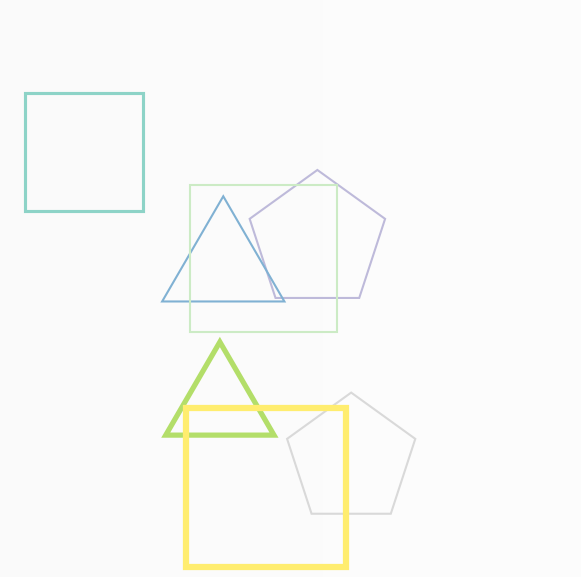[{"shape": "square", "thickness": 1.5, "radius": 0.51, "center": [0.145, 0.736]}, {"shape": "pentagon", "thickness": 1, "radius": 0.61, "center": [0.546, 0.582]}, {"shape": "triangle", "thickness": 1, "radius": 0.61, "center": [0.384, 0.538]}, {"shape": "triangle", "thickness": 2.5, "radius": 0.54, "center": [0.378, 0.299]}, {"shape": "pentagon", "thickness": 1, "radius": 0.58, "center": [0.604, 0.203]}, {"shape": "square", "thickness": 1, "radius": 0.63, "center": [0.453, 0.552]}, {"shape": "square", "thickness": 3, "radius": 0.69, "center": [0.458, 0.154]}]